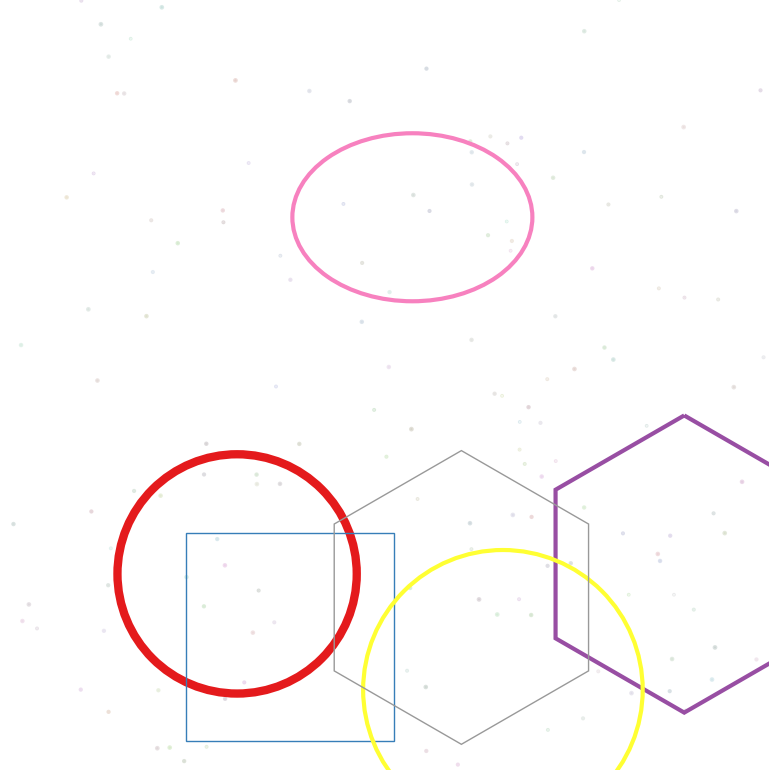[{"shape": "circle", "thickness": 3, "radius": 0.78, "center": [0.308, 0.255]}, {"shape": "square", "thickness": 0.5, "radius": 0.68, "center": [0.376, 0.173]}, {"shape": "hexagon", "thickness": 1.5, "radius": 0.96, "center": [0.889, 0.268]}, {"shape": "circle", "thickness": 1.5, "radius": 0.91, "center": [0.653, 0.104]}, {"shape": "oval", "thickness": 1.5, "radius": 0.78, "center": [0.536, 0.718]}, {"shape": "hexagon", "thickness": 0.5, "radius": 0.95, "center": [0.599, 0.224]}]